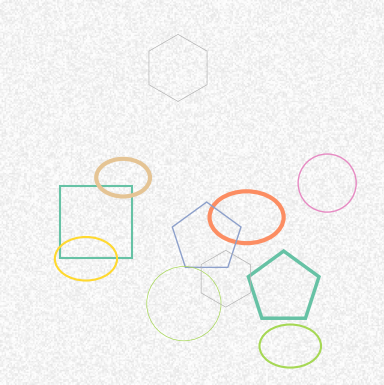[{"shape": "pentagon", "thickness": 2.5, "radius": 0.48, "center": [0.737, 0.251]}, {"shape": "square", "thickness": 1.5, "radius": 0.47, "center": [0.249, 0.424]}, {"shape": "oval", "thickness": 3, "radius": 0.48, "center": [0.641, 0.436]}, {"shape": "pentagon", "thickness": 1, "radius": 0.47, "center": [0.537, 0.381]}, {"shape": "circle", "thickness": 1, "radius": 0.38, "center": [0.85, 0.525]}, {"shape": "oval", "thickness": 1.5, "radius": 0.4, "center": [0.754, 0.101]}, {"shape": "circle", "thickness": 0.5, "radius": 0.48, "center": [0.478, 0.211]}, {"shape": "oval", "thickness": 1.5, "radius": 0.4, "center": [0.223, 0.328]}, {"shape": "oval", "thickness": 3, "radius": 0.35, "center": [0.32, 0.539]}, {"shape": "hexagon", "thickness": 0.5, "radius": 0.37, "center": [0.586, 0.276]}, {"shape": "hexagon", "thickness": 0.5, "radius": 0.44, "center": [0.462, 0.824]}]